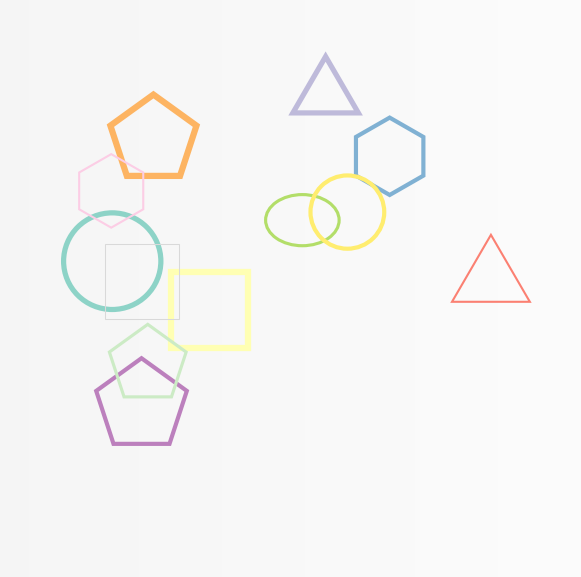[{"shape": "circle", "thickness": 2.5, "radius": 0.42, "center": [0.193, 0.547]}, {"shape": "square", "thickness": 3, "radius": 0.33, "center": [0.361, 0.462]}, {"shape": "triangle", "thickness": 2.5, "radius": 0.33, "center": [0.56, 0.836]}, {"shape": "triangle", "thickness": 1, "radius": 0.39, "center": [0.845, 0.515]}, {"shape": "hexagon", "thickness": 2, "radius": 0.33, "center": [0.67, 0.728]}, {"shape": "pentagon", "thickness": 3, "radius": 0.39, "center": [0.264, 0.758]}, {"shape": "oval", "thickness": 1.5, "radius": 0.32, "center": [0.52, 0.618]}, {"shape": "hexagon", "thickness": 1, "radius": 0.32, "center": [0.191, 0.669]}, {"shape": "square", "thickness": 0.5, "radius": 0.32, "center": [0.244, 0.512]}, {"shape": "pentagon", "thickness": 2, "radius": 0.41, "center": [0.243, 0.297]}, {"shape": "pentagon", "thickness": 1.5, "radius": 0.35, "center": [0.254, 0.368]}, {"shape": "circle", "thickness": 2, "radius": 0.32, "center": [0.598, 0.632]}]